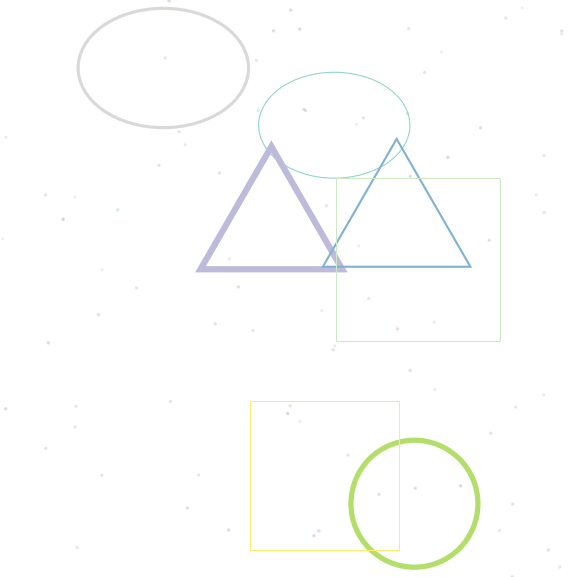[{"shape": "oval", "thickness": 0.5, "radius": 0.65, "center": [0.579, 0.782]}, {"shape": "triangle", "thickness": 3, "radius": 0.71, "center": [0.47, 0.604]}, {"shape": "triangle", "thickness": 1, "radius": 0.74, "center": [0.687, 0.611]}, {"shape": "circle", "thickness": 2.5, "radius": 0.55, "center": [0.718, 0.127]}, {"shape": "oval", "thickness": 1.5, "radius": 0.74, "center": [0.283, 0.881]}, {"shape": "square", "thickness": 0.5, "radius": 0.71, "center": [0.724, 0.55]}, {"shape": "square", "thickness": 0.5, "radius": 0.65, "center": [0.562, 0.175]}]